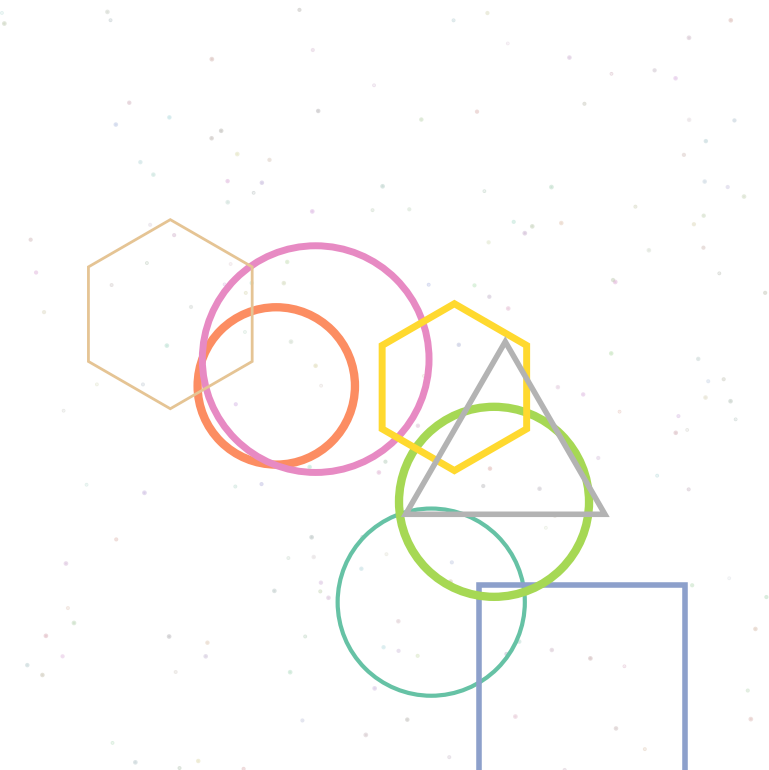[{"shape": "circle", "thickness": 1.5, "radius": 0.61, "center": [0.56, 0.218]}, {"shape": "circle", "thickness": 3, "radius": 0.51, "center": [0.359, 0.499]}, {"shape": "square", "thickness": 2, "radius": 0.67, "center": [0.755, 0.107]}, {"shape": "circle", "thickness": 2.5, "radius": 0.74, "center": [0.41, 0.534]}, {"shape": "circle", "thickness": 3, "radius": 0.62, "center": [0.642, 0.348]}, {"shape": "hexagon", "thickness": 2.5, "radius": 0.54, "center": [0.59, 0.497]}, {"shape": "hexagon", "thickness": 1, "radius": 0.61, "center": [0.221, 0.592]}, {"shape": "triangle", "thickness": 2, "radius": 0.75, "center": [0.656, 0.407]}]